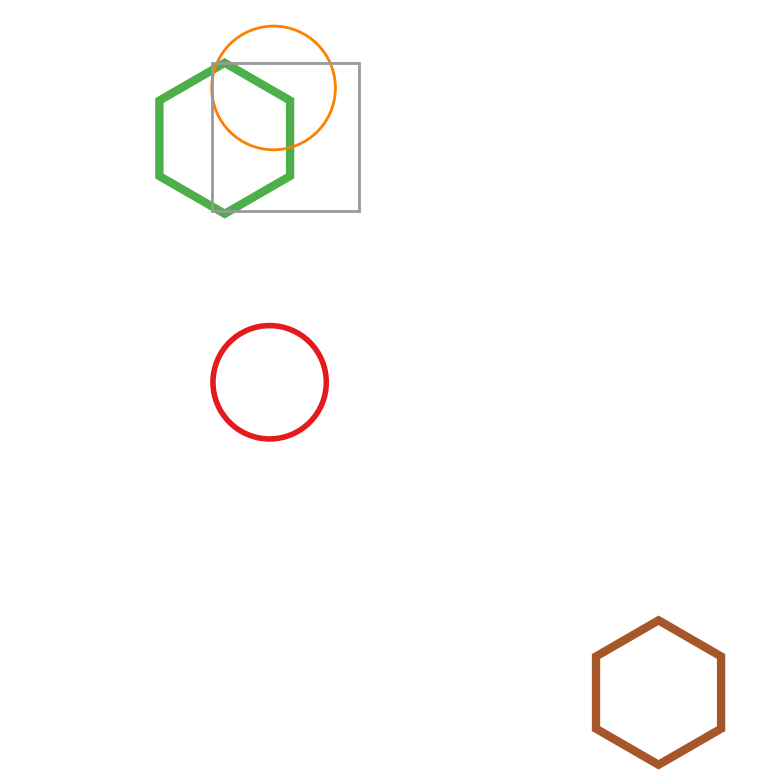[{"shape": "circle", "thickness": 2, "radius": 0.37, "center": [0.35, 0.504]}, {"shape": "hexagon", "thickness": 3, "radius": 0.49, "center": [0.292, 0.82]}, {"shape": "circle", "thickness": 1, "radius": 0.4, "center": [0.355, 0.886]}, {"shape": "hexagon", "thickness": 3, "radius": 0.47, "center": [0.855, 0.101]}, {"shape": "square", "thickness": 1, "radius": 0.48, "center": [0.371, 0.822]}]